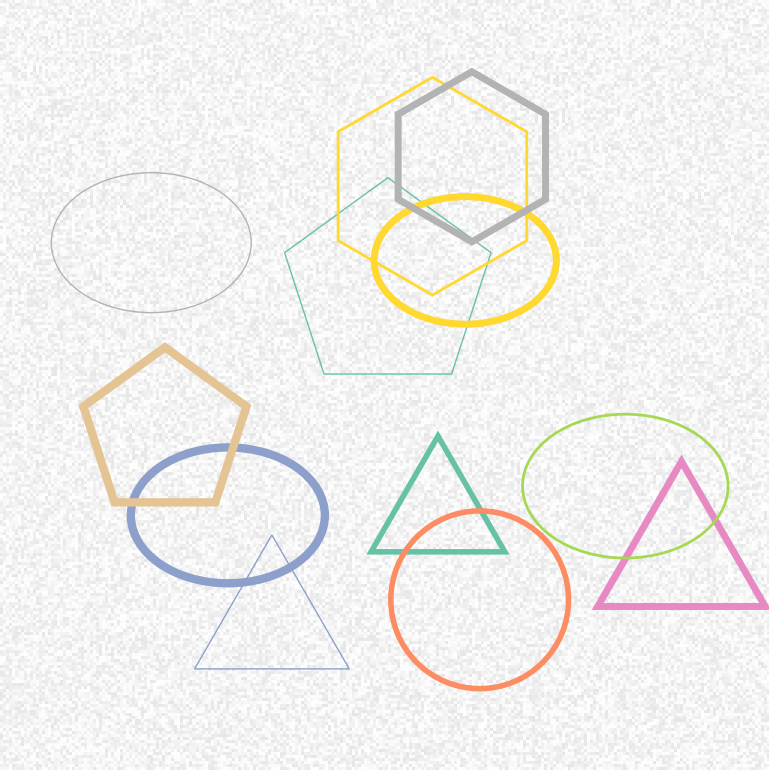[{"shape": "triangle", "thickness": 2, "radius": 0.5, "center": [0.569, 0.333]}, {"shape": "pentagon", "thickness": 0.5, "radius": 0.7, "center": [0.504, 0.628]}, {"shape": "circle", "thickness": 2, "radius": 0.58, "center": [0.623, 0.221]}, {"shape": "triangle", "thickness": 0.5, "radius": 0.58, "center": [0.353, 0.189]}, {"shape": "oval", "thickness": 3, "radius": 0.63, "center": [0.296, 0.331]}, {"shape": "triangle", "thickness": 2.5, "radius": 0.63, "center": [0.885, 0.275]}, {"shape": "oval", "thickness": 1, "radius": 0.67, "center": [0.812, 0.369]}, {"shape": "hexagon", "thickness": 1, "radius": 0.71, "center": [0.562, 0.758]}, {"shape": "oval", "thickness": 2.5, "radius": 0.59, "center": [0.604, 0.662]}, {"shape": "pentagon", "thickness": 3, "radius": 0.56, "center": [0.214, 0.438]}, {"shape": "hexagon", "thickness": 2.5, "radius": 0.55, "center": [0.613, 0.796]}, {"shape": "oval", "thickness": 0.5, "radius": 0.65, "center": [0.196, 0.685]}]